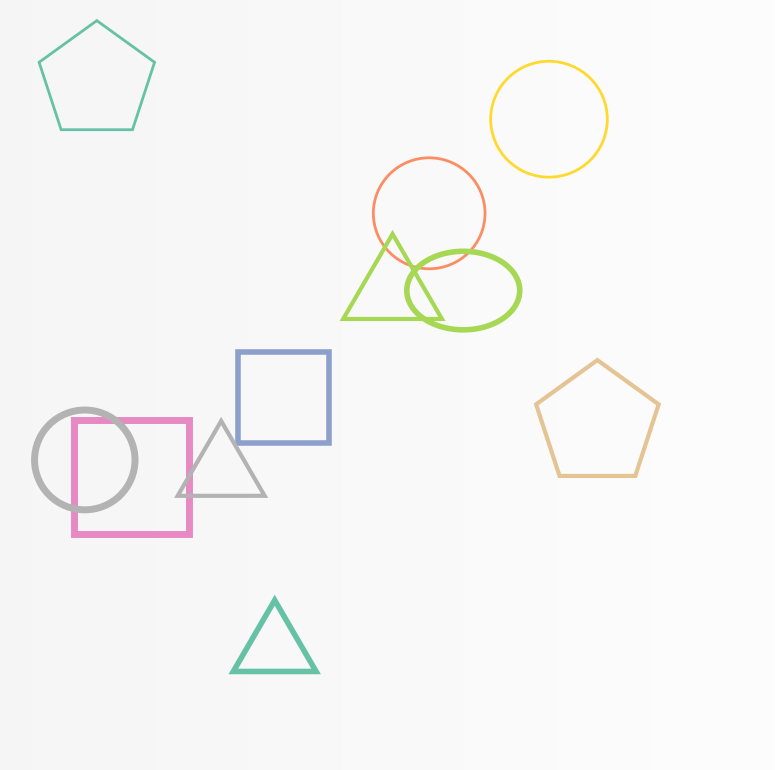[{"shape": "triangle", "thickness": 2, "radius": 0.31, "center": [0.354, 0.159]}, {"shape": "pentagon", "thickness": 1, "radius": 0.39, "center": [0.125, 0.895]}, {"shape": "circle", "thickness": 1, "radius": 0.36, "center": [0.554, 0.723]}, {"shape": "square", "thickness": 2, "radius": 0.3, "center": [0.366, 0.484]}, {"shape": "square", "thickness": 2.5, "radius": 0.37, "center": [0.169, 0.38]}, {"shape": "triangle", "thickness": 1.5, "radius": 0.37, "center": [0.507, 0.623]}, {"shape": "oval", "thickness": 2, "radius": 0.36, "center": [0.598, 0.623]}, {"shape": "circle", "thickness": 1, "radius": 0.38, "center": [0.708, 0.845]}, {"shape": "pentagon", "thickness": 1.5, "radius": 0.42, "center": [0.771, 0.449]}, {"shape": "triangle", "thickness": 1.5, "radius": 0.32, "center": [0.285, 0.388]}, {"shape": "circle", "thickness": 2.5, "radius": 0.32, "center": [0.109, 0.403]}]